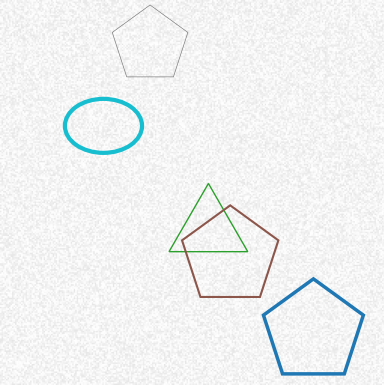[{"shape": "pentagon", "thickness": 2.5, "radius": 0.68, "center": [0.814, 0.139]}, {"shape": "triangle", "thickness": 1, "radius": 0.59, "center": [0.541, 0.405]}, {"shape": "pentagon", "thickness": 1.5, "radius": 0.66, "center": [0.598, 0.335]}, {"shape": "pentagon", "thickness": 0.5, "radius": 0.52, "center": [0.39, 0.884]}, {"shape": "oval", "thickness": 3, "radius": 0.5, "center": [0.269, 0.673]}]